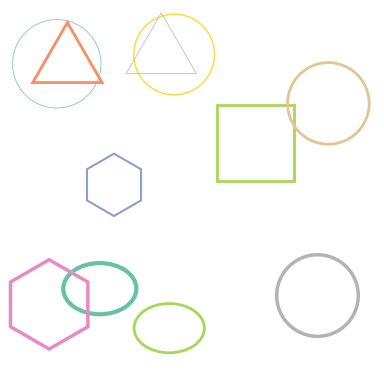[{"shape": "circle", "thickness": 0.5, "radius": 0.57, "center": [0.147, 0.834]}, {"shape": "oval", "thickness": 3, "radius": 0.47, "center": [0.259, 0.25]}, {"shape": "triangle", "thickness": 2, "radius": 0.52, "center": [0.175, 0.838]}, {"shape": "hexagon", "thickness": 1.5, "radius": 0.4, "center": [0.296, 0.52]}, {"shape": "hexagon", "thickness": 2.5, "radius": 0.58, "center": [0.128, 0.209]}, {"shape": "oval", "thickness": 2, "radius": 0.46, "center": [0.44, 0.148]}, {"shape": "square", "thickness": 2, "radius": 0.5, "center": [0.664, 0.629]}, {"shape": "circle", "thickness": 1, "radius": 0.52, "center": [0.452, 0.859]}, {"shape": "circle", "thickness": 2, "radius": 0.53, "center": [0.853, 0.731]}, {"shape": "circle", "thickness": 2.5, "radius": 0.53, "center": [0.825, 0.232]}, {"shape": "triangle", "thickness": 0.5, "radius": 0.53, "center": [0.419, 0.861]}]